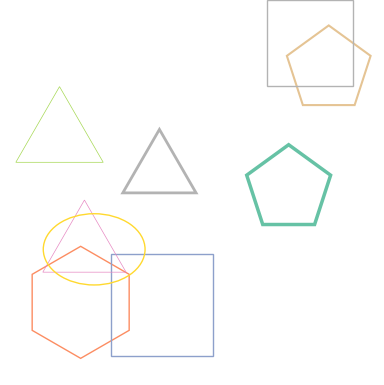[{"shape": "pentagon", "thickness": 2.5, "radius": 0.57, "center": [0.75, 0.51]}, {"shape": "hexagon", "thickness": 1, "radius": 0.73, "center": [0.21, 0.215]}, {"shape": "square", "thickness": 1, "radius": 0.66, "center": [0.421, 0.208]}, {"shape": "triangle", "thickness": 0.5, "radius": 0.62, "center": [0.219, 0.355]}, {"shape": "triangle", "thickness": 0.5, "radius": 0.66, "center": [0.155, 0.644]}, {"shape": "oval", "thickness": 1, "radius": 0.66, "center": [0.245, 0.352]}, {"shape": "pentagon", "thickness": 1.5, "radius": 0.57, "center": [0.854, 0.82]}, {"shape": "triangle", "thickness": 2, "radius": 0.55, "center": [0.414, 0.554]}, {"shape": "square", "thickness": 1, "radius": 0.56, "center": [0.805, 0.887]}]